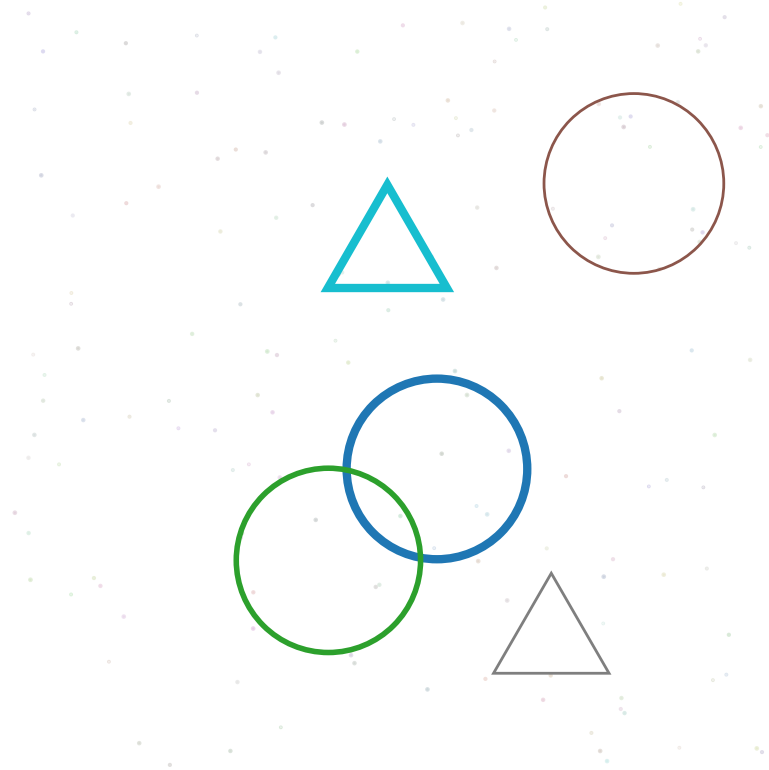[{"shape": "circle", "thickness": 3, "radius": 0.59, "center": [0.567, 0.391]}, {"shape": "circle", "thickness": 2, "radius": 0.6, "center": [0.427, 0.272]}, {"shape": "circle", "thickness": 1, "radius": 0.58, "center": [0.823, 0.762]}, {"shape": "triangle", "thickness": 1, "radius": 0.43, "center": [0.716, 0.169]}, {"shape": "triangle", "thickness": 3, "radius": 0.45, "center": [0.503, 0.671]}]